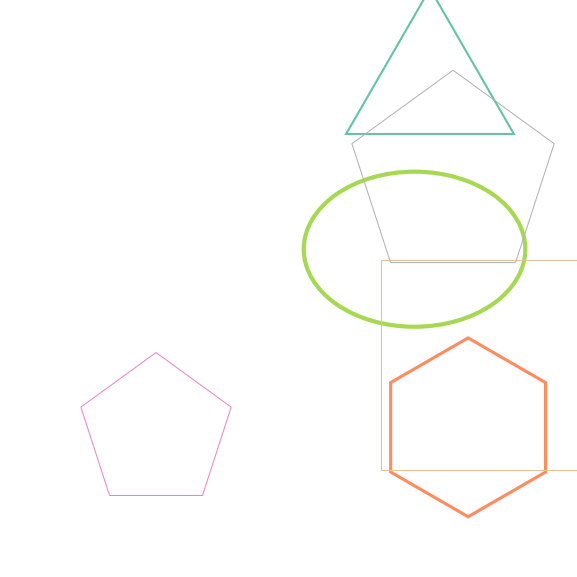[{"shape": "triangle", "thickness": 1, "radius": 0.84, "center": [0.745, 0.851]}, {"shape": "hexagon", "thickness": 1.5, "radius": 0.77, "center": [0.811, 0.259]}, {"shape": "pentagon", "thickness": 0.5, "radius": 0.68, "center": [0.27, 0.252]}, {"shape": "oval", "thickness": 2, "radius": 0.96, "center": [0.718, 0.568]}, {"shape": "square", "thickness": 0.5, "radius": 0.91, "center": [0.841, 0.367]}, {"shape": "pentagon", "thickness": 0.5, "radius": 0.92, "center": [0.785, 0.693]}]